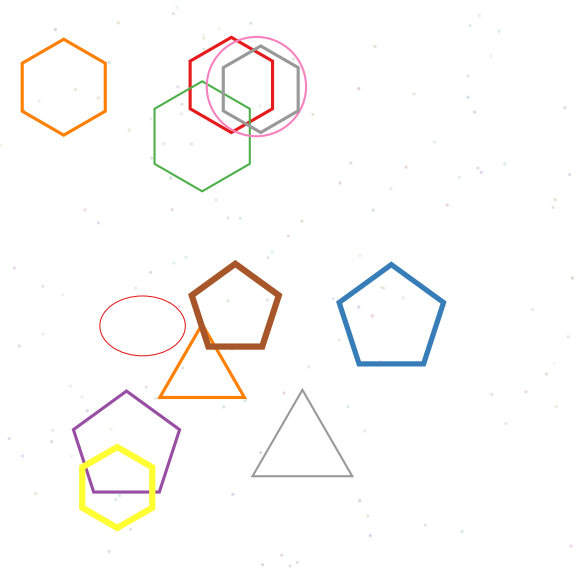[{"shape": "oval", "thickness": 0.5, "radius": 0.37, "center": [0.247, 0.435]}, {"shape": "hexagon", "thickness": 1.5, "radius": 0.41, "center": [0.401, 0.852]}, {"shape": "pentagon", "thickness": 2.5, "radius": 0.48, "center": [0.678, 0.446]}, {"shape": "hexagon", "thickness": 1, "radius": 0.48, "center": [0.35, 0.763]}, {"shape": "pentagon", "thickness": 1.5, "radius": 0.48, "center": [0.219, 0.225]}, {"shape": "hexagon", "thickness": 1.5, "radius": 0.42, "center": [0.11, 0.848]}, {"shape": "triangle", "thickness": 1.5, "radius": 0.42, "center": [0.35, 0.353]}, {"shape": "hexagon", "thickness": 3, "radius": 0.35, "center": [0.203, 0.155]}, {"shape": "pentagon", "thickness": 3, "radius": 0.4, "center": [0.407, 0.463]}, {"shape": "circle", "thickness": 1, "radius": 0.43, "center": [0.444, 0.849]}, {"shape": "hexagon", "thickness": 1.5, "radius": 0.37, "center": [0.451, 0.845]}, {"shape": "triangle", "thickness": 1, "radius": 0.5, "center": [0.524, 0.224]}]